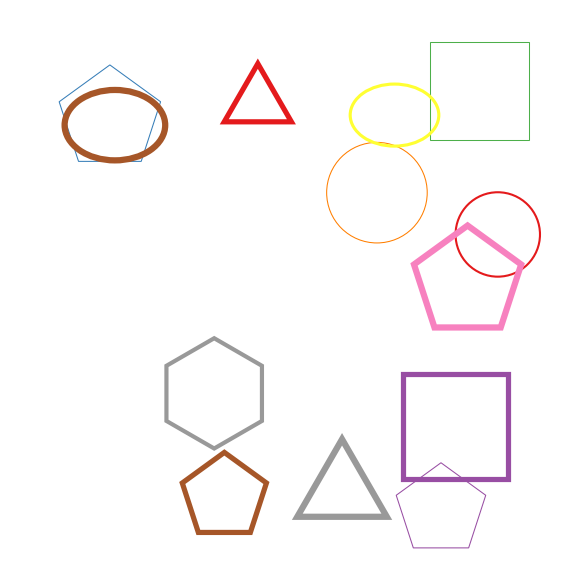[{"shape": "triangle", "thickness": 2.5, "radius": 0.34, "center": [0.446, 0.822]}, {"shape": "circle", "thickness": 1, "radius": 0.37, "center": [0.862, 0.593]}, {"shape": "pentagon", "thickness": 0.5, "radius": 0.46, "center": [0.19, 0.794]}, {"shape": "square", "thickness": 0.5, "radius": 0.43, "center": [0.83, 0.842]}, {"shape": "square", "thickness": 2.5, "radius": 0.45, "center": [0.789, 0.26]}, {"shape": "pentagon", "thickness": 0.5, "radius": 0.41, "center": [0.764, 0.116]}, {"shape": "circle", "thickness": 0.5, "radius": 0.44, "center": [0.653, 0.666]}, {"shape": "oval", "thickness": 1.5, "radius": 0.38, "center": [0.683, 0.8]}, {"shape": "oval", "thickness": 3, "radius": 0.44, "center": [0.199, 0.782]}, {"shape": "pentagon", "thickness": 2.5, "radius": 0.38, "center": [0.388, 0.139]}, {"shape": "pentagon", "thickness": 3, "radius": 0.49, "center": [0.81, 0.511]}, {"shape": "hexagon", "thickness": 2, "radius": 0.48, "center": [0.371, 0.318]}, {"shape": "triangle", "thickness": 3, "radius": 0.45, "center": [0.592, 0.149]}]